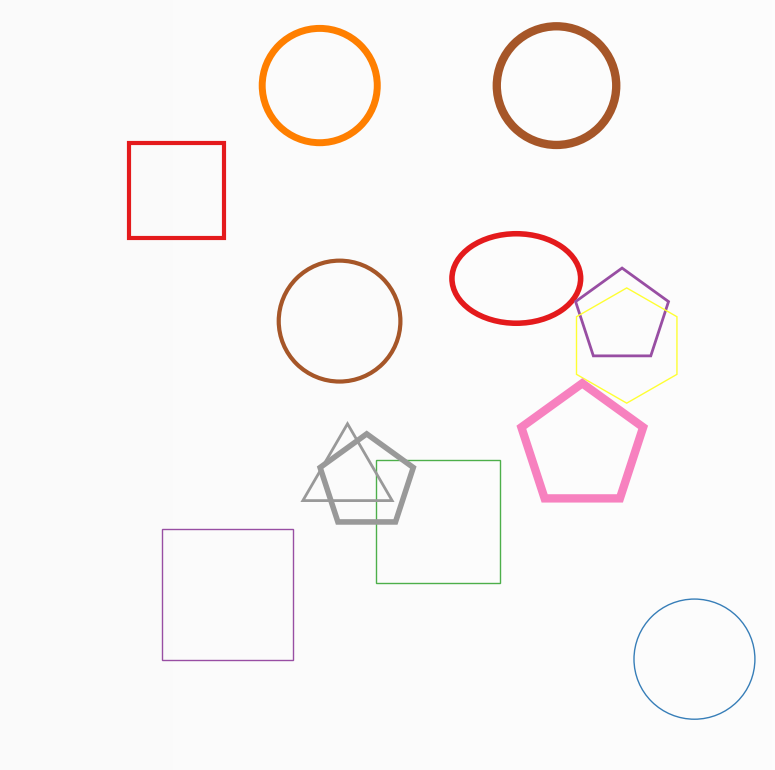[{"shape": "oval", "thickness": 2, "radius": 0.42, "center": [0.666, 0.638]}, {"shape": "square", "thickness": 1.5, "radius": 0.31, "center": [0.228, 0.752]}, {"shape": "circle", "thickness": 0.5, "radius": 0.39, "center": [0.896, 0.144]}, {"shape": "square", "thickness": 0.5, "radius": 0.4, "center": [0.565, 0.323]}, {"shape": "pentagon", "thickness": 1, "radius": 0.32, "center": [0.803, 0.589]}, {"shape": "square", "thickness": 0.5, "radius": 0.42, "center": [0.293, 0.228]}, {"shape": "circle", "thickness": 2.5, "radius": 0.37, "center": [0.413, 0.889]}, {"shape": "hexagon", "thickness": 0.5, "radius": 0.37, "center": [0.809, 0.551]}, {"shape": "circle", "thickness": 3, "radius": 0.39, "center": [0.718, 0.889]}, {"shape": "circle", "thickness": 1.5, "radius": 0.39, "center": [0.438, 0.583]}, {"shape": "pentagon", "thickness": 3, "radius": 0.41, "center": [0.751, 0.42]}, {"shape": "triangle", "thickness": 1, "radius": 0.33, "center": [0.448, 0.383]}, {"shape": "pentagon", "thickness": 2, "radius": 0.32, "center": [0.473, 0.373]}]